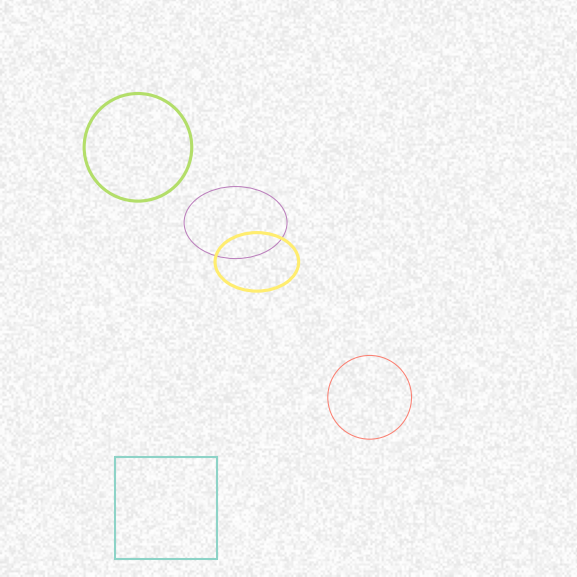[{"shape": "square", "thickness": 1, "radius": 0.44, "center": [0.287, 0.119]}, {"shape": "circle", "thickness": 0.5, "radius": 0.36, "center": [0.64, 0.311]}, {"shape": "circle", "thickness": 1.5, "radius": 0.47, "center": [0.239, 0.744]}, {"shape": "oval", "thickness": 0.5, "radius": 0.45, "center": [0.408, 0.614]}, {"shape": "oval", "thickness": 1.5, "radius": 0.36, "center": [0.445, 0.546]}]